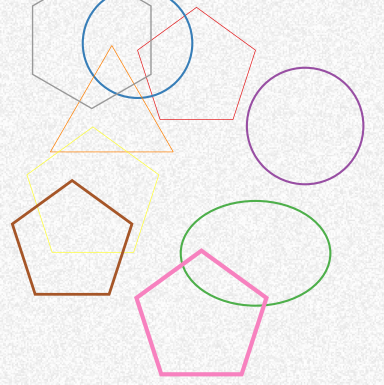[{"shape": "pentagon", "thickness": 0.5, "radius": 0.81, "center": [0.51, 0.82]}, {"shape": "circle", "thickness": 1.5, "radius": 0.71, "center": [0.357, 0.888]}, {"shape": "oval", "thickness": 1.5, "radius": 0.97, "center": [0.664, 0.342]}, {"shape": "circle", "thickness": 1.5, "radius": 0.76, "center": [0.793, 0.673]}, {"shape": "triangle", "thickness": 0.5, "radius": 0.92, "center": [0.29, 0.698]}, {"shape": "pentagon", "thickness": 0.5, "radius": 0.9, "center": [0.241, 0.49]}, {"shape": "pentagon", "thickness": 2, "radius": 0.82, "center": [0.187, 0.368]}, {"shape": "pentagon", "thickness": 3, "radius": 0.89, "center": [0.523, 0.171]}, {"shape": "hexagon", "thickness": 1, "radius": 0.89, "center": [0.238, 0.896]}]